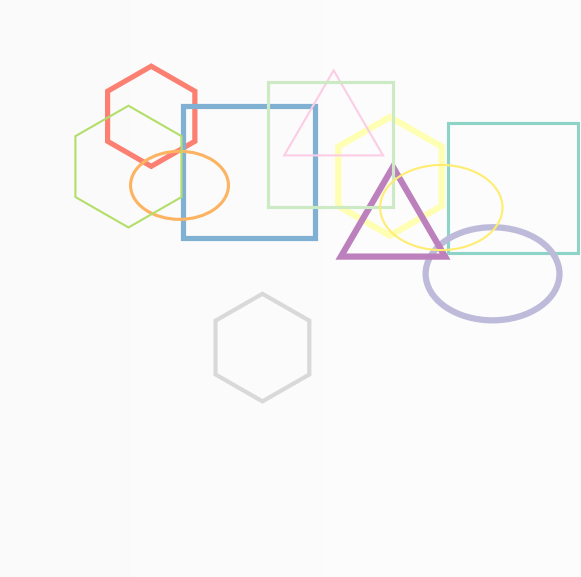[{"shape": "square", "thickness": 1.5, "radius": 0.56, "center": [0.883, 0.673]}, {"shape": "hexagon", "thickness": 3, "radius": 0.51, "center": [0.671, 0.694]}, {"shape": "oval", "thickness": 3, "radius": 0.58, "center": [0.847, 0.525]}, {"shape": "hexagon", "thickness": 2.5, "radius": 0.43, "center": [0.26, 0.798]}, {"shape": "square", "thickness": 2.5, "radius": 0.57, "center": [0.428, 0.701]}, {"shape": "oval", "thickness": 1.5, "radius": 0.42, "center": [0.309, 0.678]}, {"shape": "hexagon", "thickness": 1, "radius": 0.53, "center": [0.221, 0.711]}, {"shape": "triangle", "thickness": 1, "radius": 0.49, "center": [0.574, 0.779]}, {"shape": "hexagon", "thickness": 2, "radius": 0.47, "center": [0.451, 0.397]}, {"shape": "triangle", "thickness": 3, "radius": 0.52, "center": [0.676, 0.607]}, {"shape": "square", "thickness": 1.5, "radius": 0.54, "center": [0.569, 0.749]}, {"shape": "oval", "thickness": 1, "radius": 0.53, "center": [0.759, 0.64]}]